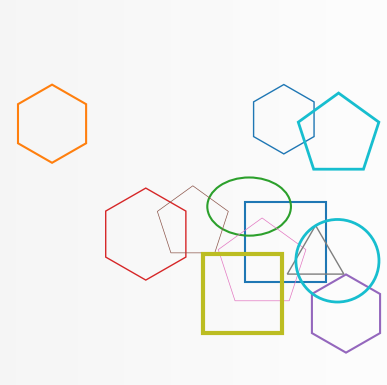[{"shape": "square", "thickness": 1.5, "radius": 0.52, "center": [0.738, 0.372]}, {"shape": "hexagon", "thickness": 1, "radius": 0.45, "center": [0.732, 0.69]}, {"shape": "hexagon", "thickness": 1.5, "radius": 0.51, "center": [0.134, 0.679]}, {"shape": "oval", "thickness": 1.5, "radius": 0.54, "center": [0.643, 0.463]}, {"shape": "hexagon", "thickness": 1, "radius": 0.6, "center": [0.376, 0.392]}, {"shape": "hexagon", "thickness": 1.5, "radius": 0.51, "center": [0.893, 0.186]}, {"shape": "pentagon", "thickness": 0.5, "radius": 0.48, "center": [0.498, 0.421]}, {"shape": "pentagon", "thickness": 0.5, "radius": 0.59, "center": [0.676, 0.315]}, {"shape": "triangle", "thickness": 1, "radius": 0.42, "center": [0.814, 0.33]}, {"shape": "square", "thickness": 3, "radius": 0.51, "center": [0.625, 0.238]}, {"shape": "circle", "thickness": 2, "radius": 0.54, "center": [0.871, 0.323]}, {"shape": "pentagon", "thickness": 2, "radius": 0.55, "center": [0.874, 0.649]}]